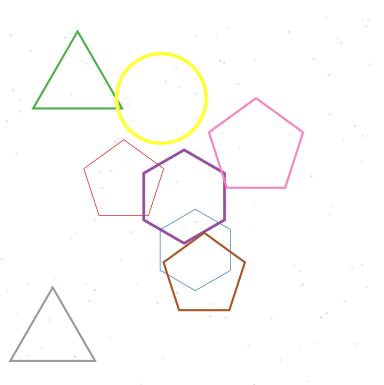[{"shape": "pentagon", "thickness": 0.5, "radius": 0.55, "center": [0.321, 0.528]}, {"shape": "hexagon", "thickness": 0.5, "radius": 0.53, "center": [0.507, 0.351]}, {"shape": "triangle", "thickness": 1.5, "radius": 0.67, "center": [0.202, 0.785]}, {"shape": "hexagon", "thickness": 2, "radius": 0.61, "center": [0.478, 0.489]}, {"shape": "circle", "thickness": 2.5, "radius": 0.58, "center": [0.419, 0.744]}, {"shape": "pentagon", "thickness": 1.5, "radius": 0.56, "center": [0.53, 0.284]}, {"shape": "pentagon", "thickness": 1.5, "radius": 0.64, "center": [0.665, 0.616]}, {"shape": "triangle", "thickness": 1.5, "radius": 0.64, "center": [0.137, 0.126]}]